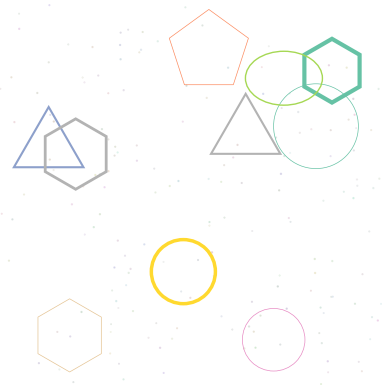[{"shape": "circle", "thickness": 0.5, "radius": 0.55, "center": [0.821, 0.672]}, {"shape": "hexagon", "thickness": 3, "radius": 0.41, "center": [0.862, 0.816]}, {"shape": "pentagon", "thickness": 0.5, "radius": 0.54, "center": [0.543, 0.867]}, {"shape": "triangle", "thickness": 1.5, "radius": 0.52, "center": [0.126, 0.618]}, {"shape": "circle", "thickness": 0.5, "radius": 0.41, "center": [0.711, 0.118]}, {"shape": "oval", "thickness": 1, "radius": 0.5, "center": [0.737, 0.797]}, {"shape": "circle", "thickness": 2.5, "radius": 0.42, "center": [0.476, 0.294]}, {"shape": "hexagon", "thickness": 0.5, "radius": 0.48, "center": [0.181, 0.129]}, {"shape": "hexagon", "thickness": 2, "radius": 0.46, "center": [0.197, 0.6]}, {"shape": "triangle", "thickness": 1.5, "radius": 0.52, "center": [0.638, 0.652]}]